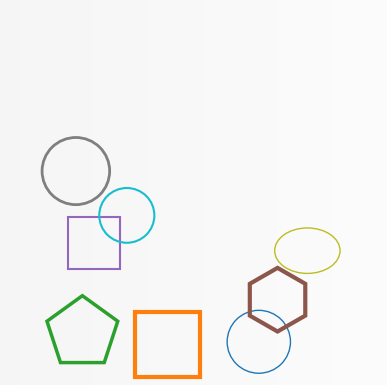[{"shape": "circle", "thickness": 1, "radius": 0.41, "center": [0.668, 0.112]}, {"shape": "square", "thickness": 3, "radius": 0.42, "center": [0.433, 0.106]}, {"shape": "pentagon", "thickness": 2.5, "radius": 0.48, "center": [0.213, 0.136]}, {"shape": "square", "thickness": 1.5, "radius": 0.34, "center": [0.242, 0.369]}, {"shape": "hexagon", "thickness": 3, "radius": 0.41, "center": [0.716, 0.222]}, {"shape": "circle", "thickness": 2, "radius": 0.44, "center": [0.196, 0.556]}, {"shape": "oval", "thickness": 1, "radius": 0.42, "center": [0.793, 0.349]}, {"shape": "circle", "thickness": 1.5, "radius": 0.36, "center": [0.327, 0.441]}]